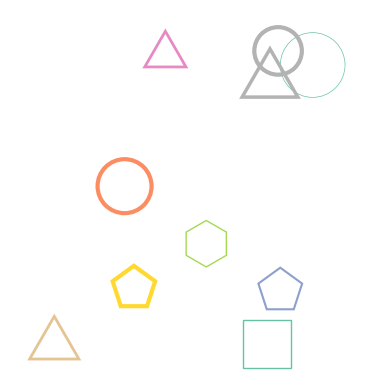[{"shape": "square", "thickness": 1, "radius": 0.31, "center": [0.694, 0.107]}, {"shape": "circle", "thickness": 0.5, "radius": 0.42, "center": [0.812, 0.831]}, {"shape": "circle", "thickness": 3, "radius": 0.35, "center": [0.324, 0.516]}, {"shape": "pentagon", "thickness": 1.5, "radius": 0.3, "center": [0.728, 0.245]}, {"shape": "triangle", "thickness": 2, "radius": 0.31, "center": [0.43, 0.857]}, {"shape": "hexagon", "thickness": 1, "radius": 0.3, "center": [0.536, 0.367]}, {"shape": "pentagon", "thickness": 3, "radius": 0.29, "center": [0.348, 0.252]}, {"shape": "triangle", "thickness": 2, "radius": 0.37, "center": [0.141, 0.104]}, {"shape": "circle", "thickness": 3, "radius": 0.31, "center": [0.722, 0.868]}, {"shape": "triangle", "thickness": 2.5, "radius": 0.42, "center": [0.701, 0.79]}]